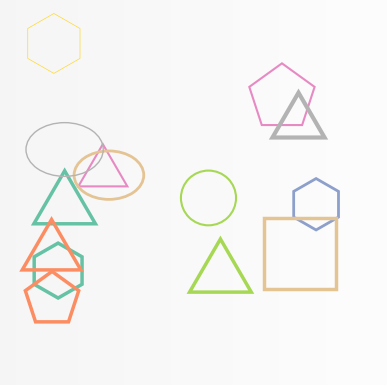[{"shape": "triangle", "thickness": 2.5, "radius": 0.46, "center": [0.167, 0.465]}, {"shape": "hexagon", "thickness": 2.5, "radius": 0.36, "center": [0.15, 0.297]}, {"shape": "pentagon", "thickness": 2.5, "radius": 0.36, "center": [0.134, 0.223]}, {"shape": "triangle", "thickness": 2.5, "radius": 0.44, "center": [0.133, 0.343]}, {"shape": "hexagon", "thickness": 2, "radius": 0.33, "center": [0.816, 0.469]}, {"shape": "triangle", "thickness": 1.5, "radius": 0.37, "center": [0.265, 0.552]}, {"shape": "pentagon", "thickness": 1.5, "radius": 0.44, "center": [0.728, 0.747]}, {"shape": "triangle", "thickness": 2.5, "radius": 0.46, "center": [0.569, 0.287]}, {"shape": "circle", "thickness": 1.5, "radius": 0.36, "center": [0.538, 0.486]}, {"shape": "hexagon", "thickness": 0.5, "radius": 0.39, "center": [0.139, 0.887]}, {"shape": "square", "thickness": 2.5, "radius": 0.46, "center": [0.774, 0.342]}, {"shape": "oval", "thickness": 2, "radius": 0.45, "center": [0.281, 0.545]}, {"shape": "triangle", "thickness": 3, "radius": 0.39, "center": [0.77, 0.682]}, {"shape": "oval", "thickness": 1, "radius": 0.5, "center": [0.167, 0.612]}]